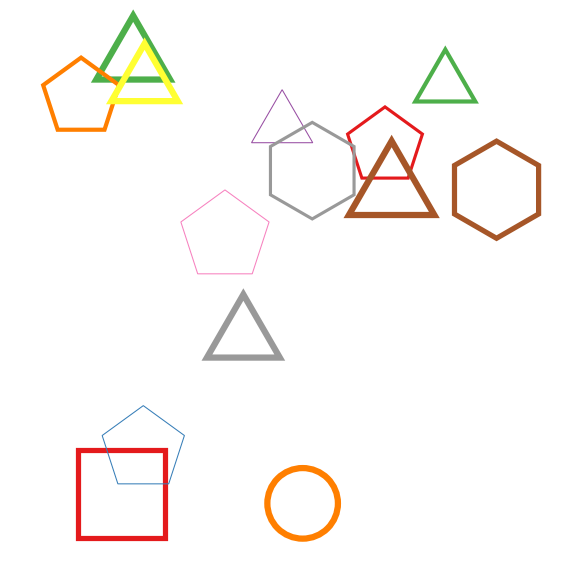[{"shape": "pentagon", "thickness": 1.5, "radius": 0.34, "center": [0.667, 0.746]}, {"shape": "square", "thickness": 2.5, "radius": 0.38, "center": [0.211, 0.143]}, {"shape": "pentagon", "thickness": 0.5, "radius": 0.37, "center": [0.248, 0.222]}, {"shape": "triangle", "thickness": 3, "radius": 0.37, "center": [0.231, 0.898]}, {"shape": "triangle", "thickness": 2, "radius": 0.3, "center": [0.771, 0.853]}, {"shape": "triangle", "thickness": 0.5, "radius": 0.31, "center": [0.489, 0.783]}, {"shape": "pentagon", "thickness": 2, "radius": 0.35, "center": [0.14, 0.83]}, {"shape": "circle", "thickness": 3, "radius": 0.31, "center": [0.524, 0.128]}, {"shape": "triangle", "thickness": 3, "radius": 0.33, "center": [0.25, 0.857]}, {"shape": "triangle", "thickness": 3, "radius": 0.43, "center": [0.678, 0.67]}, {"shape": "hexagon", "thickness": 2.5, "radius": 0.42, "center": [0.86, 0.671]}, {"shape": "pentagon", "thickness": 0.5, "radius": 0.4, "center": [0.39, 0.59]}, {"shape": "triangle", "thickness": 3, "radius": 0.36, "center": [0.421, 0.416]}, {"shape": "hexagon", "thickness": 1.5, "radius": 0.42, "center": [0.541, 0.704]}]